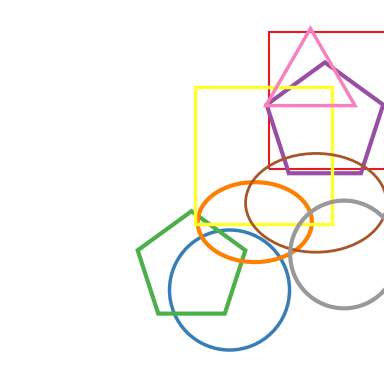[{"shape": "square", "thickness": 1.5, "radius": 0.89, "center": [0.877, 0.739]}, {"shape": "circle", "thickness": 2.5, "radius": 0.78, "center": [0.596, 0.247]}, {"shape": "pentagon", "thickness": 3, "radius": 0.74, "center": [0.497, 0.304]}, {"shape": "pentagon", "thickness": 3, "radius": 0.8, "center": [0.844, 0.679]}, {"shape": "oval", "thickness": 3, "radius": 0.74, "center": [0.662, 0.423]}, {"shape": "square", "thickness": 2.5, "radius": 0.89, "center": [0.684, 0.597]}, {"shape": "oval", "thickness": 2, "radius": 0.92, "center": [0.821, 0.473]}, {"shape": "triangle", "thickness": 2.5, "radius": 0.67, "center": [0.806, 0.792]}, {"shape": "circle", "thickness": 3, "radius": 0.7, "center": [0.894, 0.339]}]